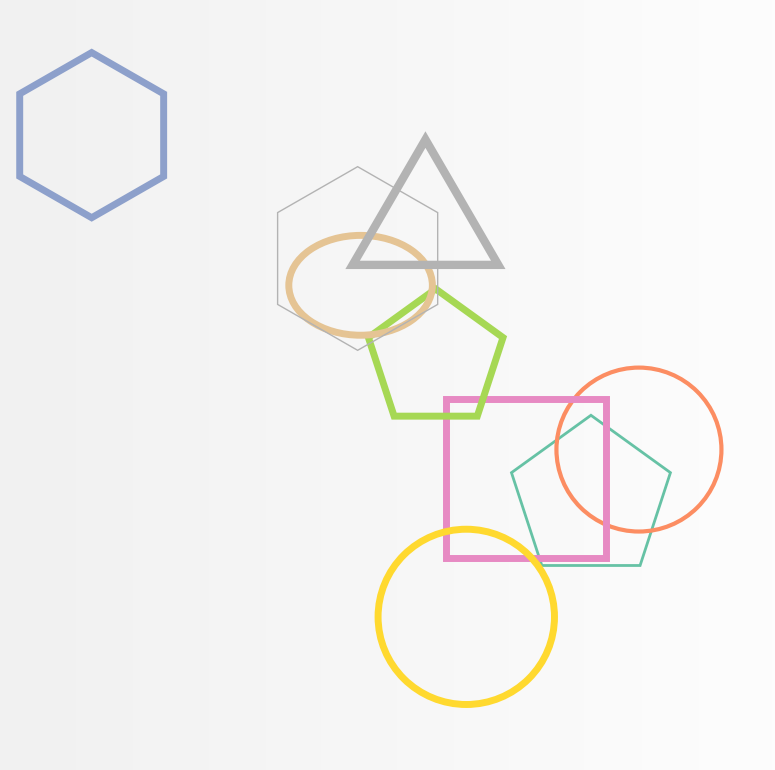[{"shape": "pentagon", "thickness": 1, "radius": 0.54, "center": [0.763, 0.353]}, {"shape": "circle", "thickness": 1.5, "radius": 0.53, "center": [0.824, 0.416]}, {"shape": "hexagon", "thickness": 2.5, "radius": 0.54, "center": [0.118, 0.824]}, {"shape": "square", "thickness": 2.5, "radius": 0.52, "center": [0.679, 0.378]}, {"shape": "pentagon", "thickness": 2.5, "radius": 0.46, "center": [0.562, 0.533]}, {"shape": "circle", "thickness": 2.5, "radius": 0.57, "center": [0.602, 0.199]}, {"shape": "oval", "thickness": 2.5, "radius": 0.46, "center": [0.465, 0.629]}, {"shape": "triangle", "thickness": 3, "radius": 0.54, "center": [0.549, 0.71]}, {"shape": "hexagon", "thickness": 0.5, "radius": 0.6, "center": [0.461, 0.664]}]